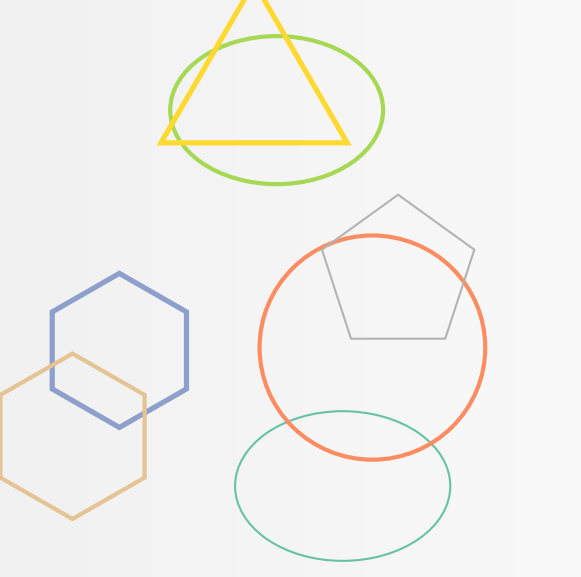[{"shape": "oval", "thickness": 1, "radius": 0.93, "center": [0.59, 0.158]}, {"shape": "circle", "thickness": 2, "radius": 0.97, "center": [0.641, 0.397]}, {"shape": "hexagon", "thickness": 2.5, "radius": 0.67, "center": [0.205, 0.392]}, {"shape": "oval", "thickness": 2, "radius": 0.92, "center": [0.476, 0.808]}, {"shape": "triangle", "thickness": 2.5, "radius": 0.93, "center": [0.437, 0.844]}, {"shape": "hexagon", "thickness": 2, "radius": 0.72, "center": [0.125, 0.244]}, {"shape": "pentagon", "thickness": 1, "radius": 0.69, "center": [0.685, 0.524]}]